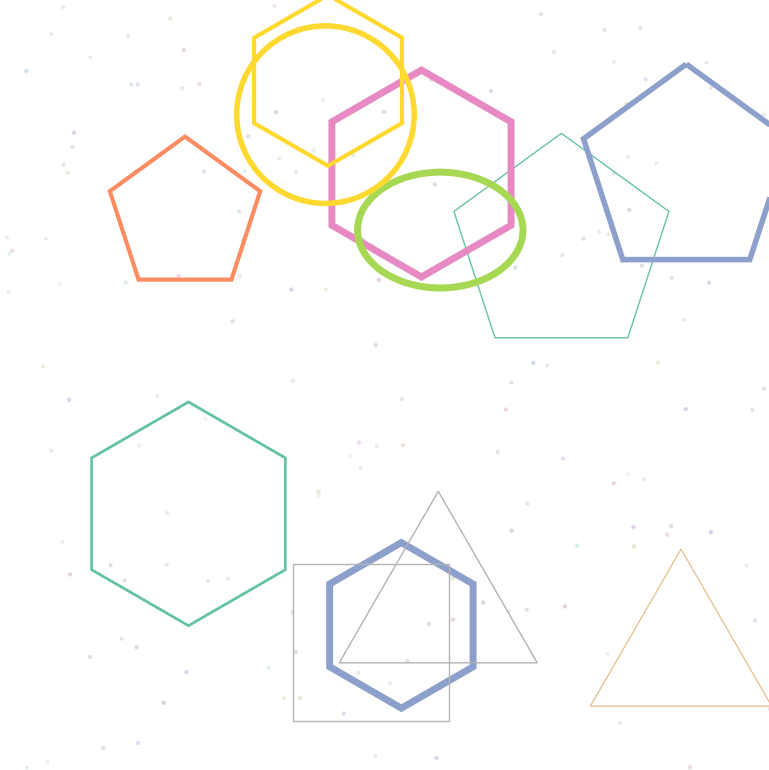[{"shape": "hexagon", "thickness": 1, "radius": 0.73, "center": [0.245, 0.333]}, {"shape": "pentagon", "thickness": 0.5, "radius": 0.73, "center": [0.729, 0.68]}, {"shape": "pentagon", "thickness": 1.5, "radius": 0.51, "center": [0.24, 0.72]}, {"shape": "pentagon", "thickness": 2, "radius": 0.7, "center": [0.891, 0.776]}, {"shape": "hexagon", "thickness": 2.5, "radius": 0.54, "center": [0.521, 0.188]}, {"shape": "hexagon", "thickness": 2.5, "radius": 0.67, "center": [0.547, 0.775]}, {"shape": "oval", "thickness": 2.5, "radius": 0.54, "center": [0.572, 0.701]}, {"shape": "circle", "thickness": 2, "radius": 0.58, "center": [0.423, 0.851]}, {"shape": "hexagon", "thickness": 1.5, "radius": 0.55, "center": [0.426, 0.896]}, {"shape": "triangle", "thickness": 0.5, "radius": 0.68, "center": [0.884, 0.151]}, {"shape": "triangle", "thickness": 0.5, "radius": 0.74, "center": [0.569, 0.213]}, {"shape": "square", "thickness": 0.5, "radius": 0.51, "center": [0.482, 0.166]}]